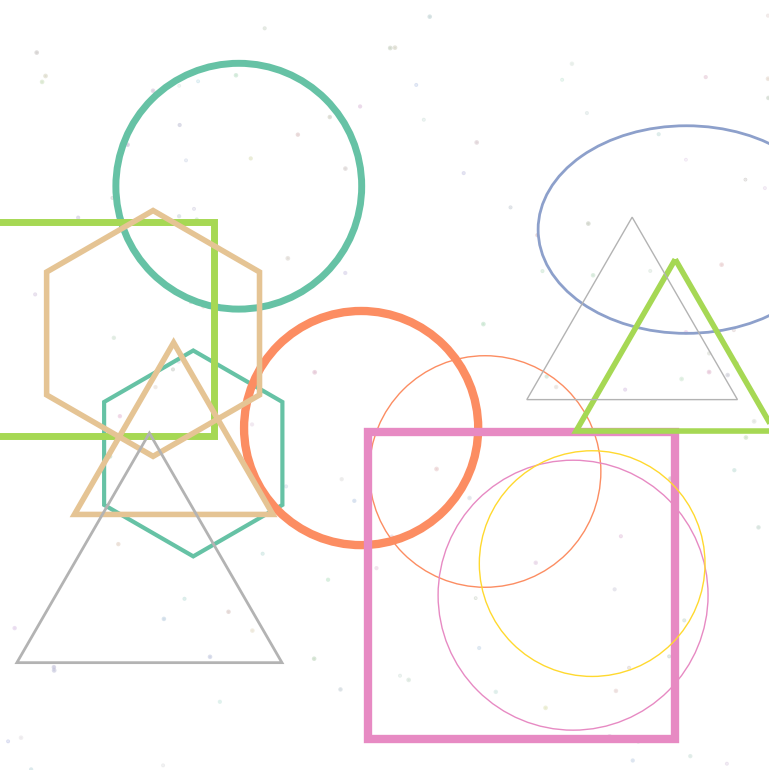[{"shape": "circle", "thickness": 2.5, "radius": 0.8, "center": [0.31, 0.758]}, {"shape": "hexagon", "thickness": 1.5, "radius": 0.67, "center": [0.251, 0.411]}, {"shape": "circle", "thickness": 0.5, "radius": 0.75, "center": [0.63, 0.388]}, {"shape": "circle", "thickness": 3, "radius": 0.76, "center": [0.469, 0.444]}, {"shape": "oval", "thickness": 1, "radius": 0.96, "center": [0.891, 0.702]}, {"shape": "square", "thickness": 3, "radius": 1.0, "center": [0.677, 0.24]}, {"shape": "circle", "thickness": 0.5, "radius": 0.88, "center": [0.744, 0.227]}, {"shape": "square", "thickness": 2.5, "radius": 0.7, "center": [0.138, 0.573]}, {"shape": "triangle", "thickness": 2, "radius": 0.74, "center": [0.877, 0.515]}, {"shape": "circle", "thickness": 0.5, "radius": 0.73, "center": [0.769, 0.268]}, {"shape": "hexagon", "thickness": 2, "radius": 0.8, "center": [0.199, 0.567]}, {"shape": "triangle", "thickness": 2, "radius": 0.74, "center": [0.225, 0.406]}, {"shape": "triangle", "thickness": 1, "radius": 0.99, "center": [0.194, 0.239]}, {"shape": "triangle", "thickness": 0.5, "radius": 0.79, "center": [0.821, 0.56]}]